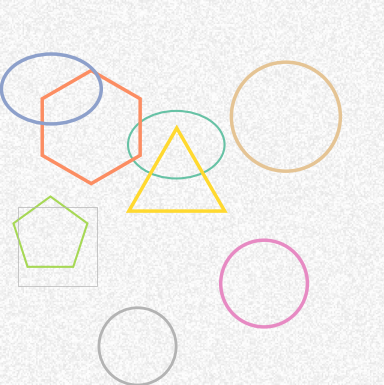[{"shape": "oval", "thickness": 1.5, "radius": 0.63, "center": [0.458, 0.624]}, {"shape": "hexagon", "thickness": 2.5, "radius": 0.73, "center": [0.237, 0.67]}, {"shape": "oval", "thickness": 2.5, "radius": 0.65, "center": [0.133, 0.769]}, {"shape": "circle", "thickness": 2.5, "radius": 0.56, "center": [0.686, 0.264]}, {"shape": "pentagon", "thickness": 1.5, "radius": 0.5, "center": [0.131, 0.389]}, {"shape": "triangle", "thickness": 2.5, "radius": 0.72, "center": [0.459, 0.524]}, {"shape": "circle", "thickness": 2.5, "radius": 0.71, "center": [0.743, 0.697]}, {"shape": "circle", "thickness": 2, "radius": 0.5, "center": [0.357, 0.1]}, {"shape": "square", "thickness": 0.5, "radius": 0.51, "center": [0.15, 0.361]}]